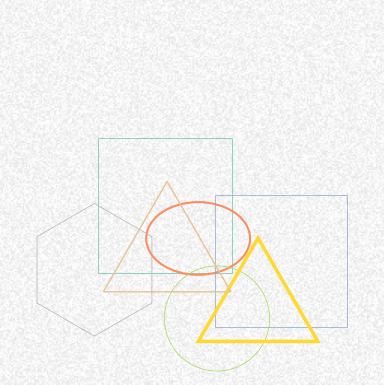[{"shape": "square", "thickness": 0.5, "radius": 0.88, "center": [0.428, 0.466]}, {"shape": "oval", "thickness": 1.5, "radius": 0.67, "center": [0.515, 0.381]}, {"shape": "square", "thickness": 0.5, "radius": 0.86, "center": [0.73, 0.322]}, {"shape": "circle", "thickness": 0.5, "radius": 0.68, "center": [0.564, 0.173]}, {"shape": "triangle", "thickness": 2.5, "radius": 0.9, "center": [0.67, 0.203]}, {"shape": "triangle", "thickness": 1, "radius": 0.96, "center": [0.434, 0.338]}, {"shape": "hexagon", "thickness": 0.5, "radius": 0.86, "center": [0.245, 0.299]}]